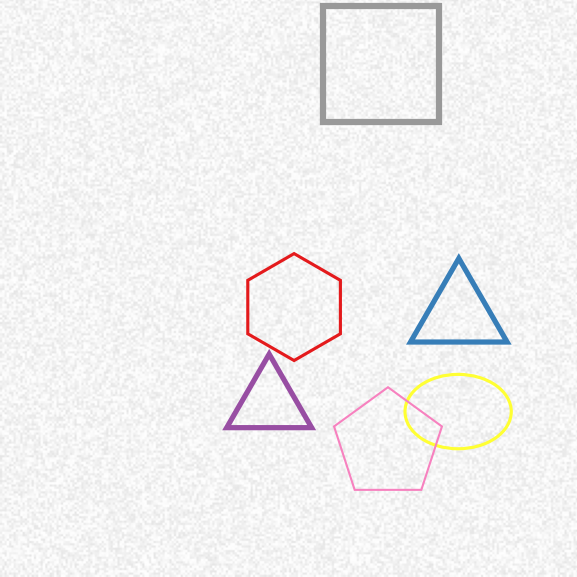[{"shape": "hexagon", "thickness": 1.5, "radius": 0.46, "center": [0.509, 0.467]}, {"shape": "triangle", "thickness": 2.5, "radius": 0.48, "center": [0.794, 0.455]}, {"shape": "triangle", "thickness": 2.5, "radius": 0.42, "center": [0.466, 0.301]}, {"shape": "oval", "thickness": 1.5, "radius": 0.46, "center": [0.793, 0.286]}, {"shape": "pentagon", "thickness": 1, "radius": 0.49, "center": [0.672, 0.23]}, {"shape": "square", "thickness": 3, "radius": 0.5, "center": [0.66, 0.889]}]